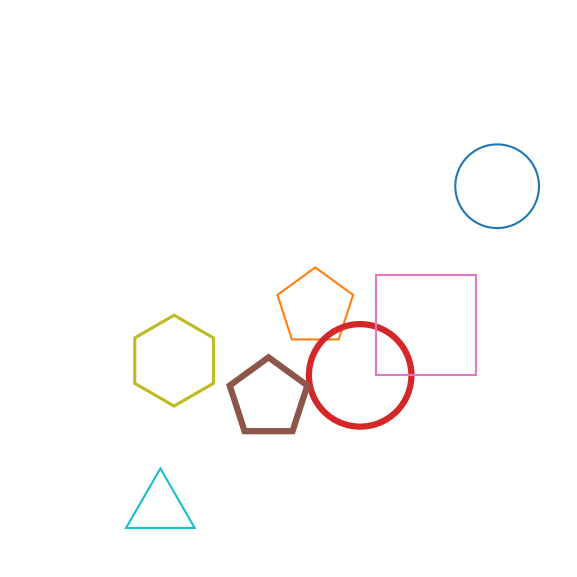[{"shape": "circle", "thickness": 1, "radius": 0.36, "center": [0.861, 0.677]}, {"shape": "pentagon", "thickness": 1, "radius": 0.34, "center": [0.546, 0.467]}, {"shape": "circle", "thickness": 3, "radius": 0.44, "center": [0.624, 0.349]}, {"shape": "pentagon", "thickness": 3, "radius": 0.35, "center": [0.465, 0.31]}, {"shape": "square", "thickness": 1, "radius": 0.43, "center": [0.737, 0.437]}, {"shape": "hexagon", "thickness": 1.5, "radius": 0.39, "center": [0.301, 0.375]}, {"shape": "triangle", "thickness": 1, "radius": 0.34, "center": [0.278, 0.119]}]